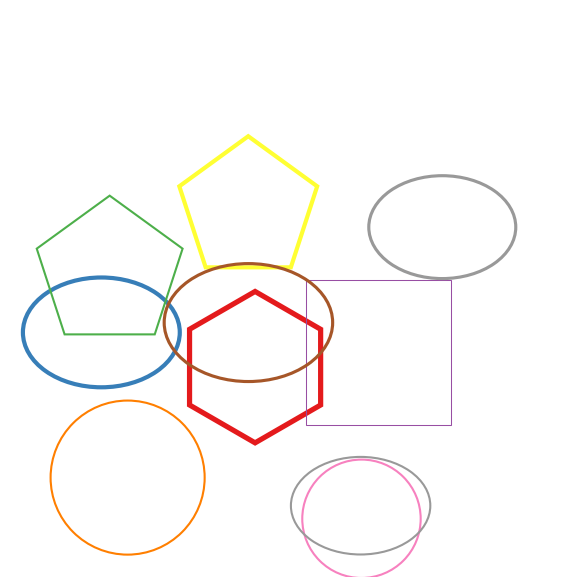[{"shape": "hexagon", "thickness": 2.5, "radius": 0.66, "center": [0.442, 0.363]}, {"shape": "oval", "thickness": 2, "radius": 0.68, "center": [0.175, 0.424]}, {"shape": "pentagon", "thickness": 1, "radius": 0.66, "center": [0.19, 0.528]}, {"shape": "square", "thickness": 0.5, "radius": 0.63, "center": [0.655, 0.389]}, {"shape": "circle", "thickness": 1, "radius": 0.67, "center": [0.221, 0.172]}, {"shape": "pentagon", "thickness": 2, "radius": 0.63, "center": [0.43, 0.638]}, {"shape": "oval", "thickness": 1.5, "radius": 0.73, "center": [0.43, 0.441]}, {"shape": "circle", "thickness": 1, "radius": 0.51, "center": [0.626, 0.101]}, {"shape": "oval", "thickness": 1.5, "radius": 0.64, "center": [0.766, 0.606]}, {"shape": "oval", "thickness": 1, "radius": 0.6, "center": [0.624, 0.123]}]